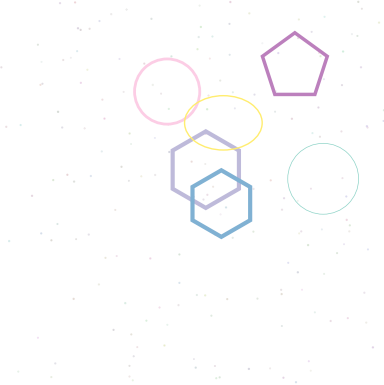[{"shape": "circle", "thickness": 0.5, "radius": 0.46, "center": [0.839, 0.536]}, {"shape": "hexagon", "thickness": 3, "radius": 0.5, "center": [0.535, 0.559]}, {"shape": "hexagon", "thickness": 3, "radius": 0.43, "center": [0.575, 0.471]}, {"shape": "circle", "thickness": 2, "radius": 0.42, "center": [0.434, 0.762]}, {"shape": "pentagon", "thickness": 2.5, "radius": 0.44, "center": [0.766, 0.826]}, {"shape": "oval", "thickness": 1, "radius": 0.5, "center": [0.58, 0.681]}]